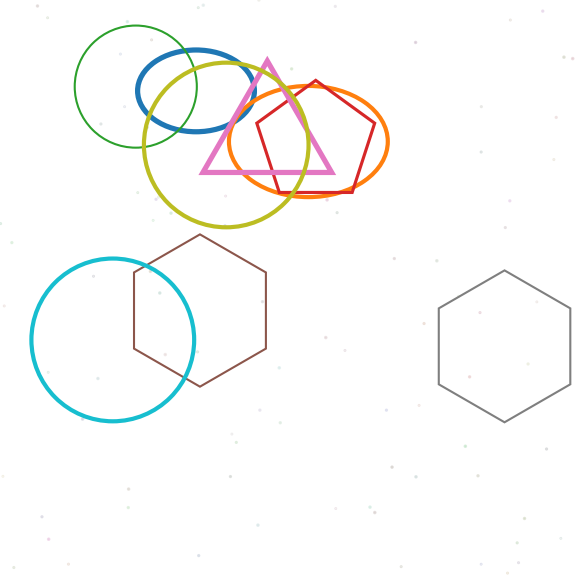[{"shape": "oval", "thickness": 2.5, "radius": 0.51, "center": [0.339, 0.842]}, {"shape": "oval", "thickness": 2, "radius": 0.69, "center": [0.534, 0.754]}, {"shape": "circle", "thickness": 1, "radius": 0.53, "center": [0.235, 0.849]}, {"shape": "pentagon", "thickness": 1.5, "radius": 0.54, "center": [0.547, 0.753]}, {"shape": "hexagon", "thickness": 1, "radius": 0.66, "center": [0.346, 0.461]}, {"shape": "triangle", "thickness": 2.5, "radius": 0.64, "center": [0.463, 0.765]}, {"shape": "hexagon", "thickness": 1, "radius": 0.66, "center": [0.874, 0.399]}, {"shape": "circle", "thickness": 2, "radius": 0.71, "center": [0.392, 0.748]}, {"shape": "circle", "thickness": 2, "radius": 0.7, "center": [0.195, 0.411]}]